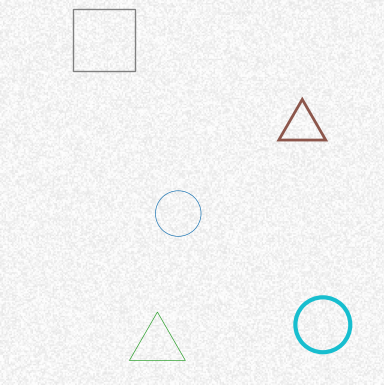[{"shape": "circle", "thickness": 0.5, "radius": 0.3, "center": [0.463, 0.445]}, {"shape": "triangle", "thickness": 0.5, "radius": 0.42, "center": [0.409, 0.106]}, {"shape": "triangle", "thickness": 2, "radius": 0.35, "center": [0.785, 0.671]}, {"shape": "square", "thickness": 1, "radius": 0.4, "center": [0.271, 0.897]}, {"shape": "circle", "thickness": 3, "radius": 0.36, "center": [0.839, 0.156]}]